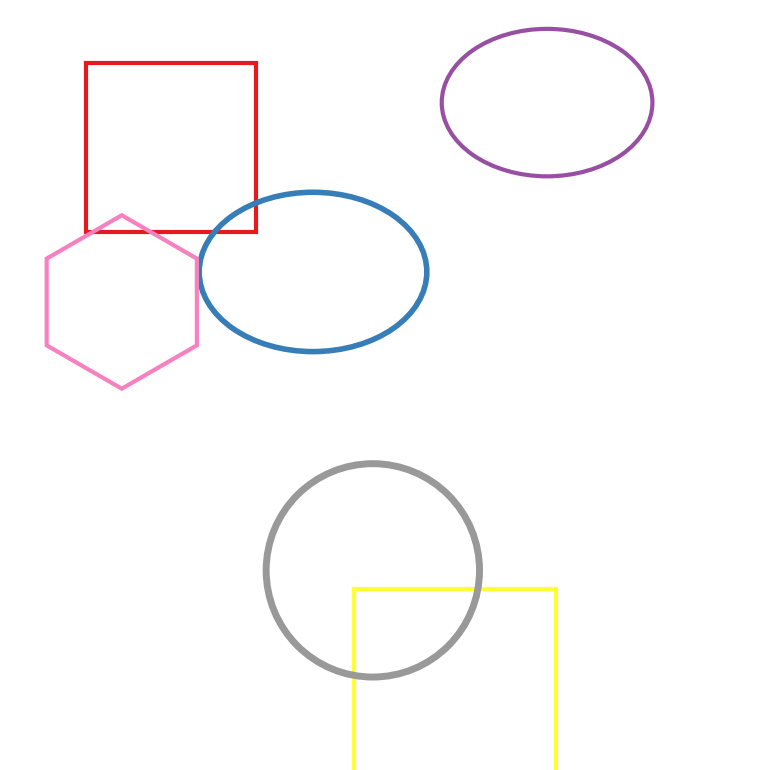[{"shape": "square", "thickness": 1.5, "radius": 0.55, "center": [0.222, 0.809]}, {"shape": "oval", "thickness": 2, "radius": 0.74, "center": [0.406, 0.647]}, {"shape": "oval", "thickness": 1.5, "radius": 0.68, "center": [0.71, 0.867]}, {"shape": "square", "thickness": 1.5, "radius": 0.66, "center": [0.591, 0.104]}, {"shape": "hexagon", "thickness": 1.5, "radius": 0.56, "center": [0.158, 0.608]}, {"shape": "circle", "thickness": 2.5, "radius": 0.69, "center": [0.484, 0.259]}]